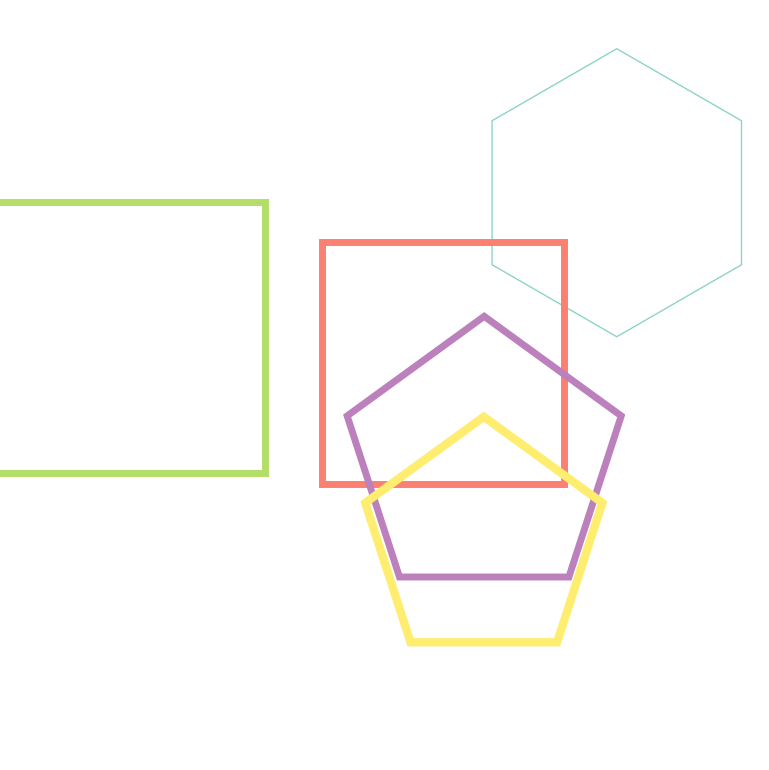[{"shape": "hexagon", "thickness": 0.5, "radius": 0.94, "center": [0.801, 0.75]}, {"shape": "square", "thickness": 2.5, "radius": 0.79, "center": [0.575, 0.529]}, {"shape": "square", "thickness": 2.5, "radius": 0.88, "center": [0.167, 0.562]}, {"shape": "pentagon", "thickness": 2.5, "radius": 0.94, "center": [0.629, 0.402]}, {"shape": "pentagon", "thickness": 3, "radius": 0.81, "center": [0.628, 0.297]}]